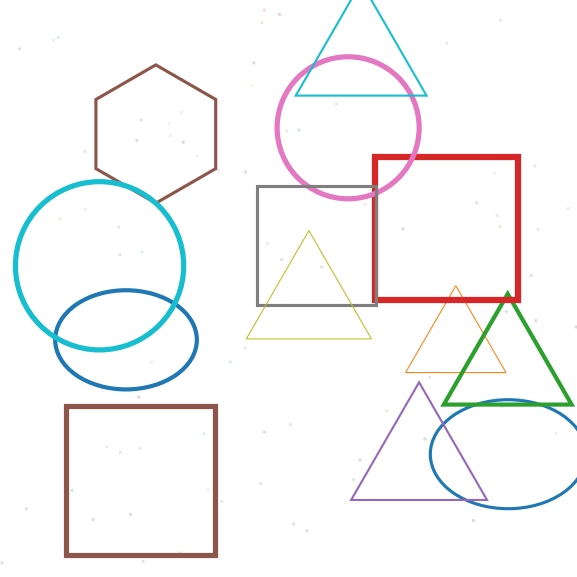[{"shape": "oval", "thickness": 1.5, "radius": 0.67, "center": [0.88, 0.213]}, {"shape": "oval", "thickness": 2, "radius": 0.61, "center": [0.218, 0.411]}, {"shape": "triangle", "thickness": 0.5, "radius": 0.5, "center": [0.789, 0.404]}, {"shape": "triangle", "thickness": 2, "radius": 0.64, "center": [0.879, 0.362]}, {"shape": "square", "thickness": 3, "radius": 0.62, "center": [0.773, 0.604]}, {"shape": "triangle", "thickness": 1, "radius": 0.68, "center": [0.726, 0.201]}, {"shape": "hexagon", "thickness": 1.5, "radius": 0.6, "center": [0.27, 0.767]}, {"shape": "square", "thickness": 2.5, "radius": 0.65, "center": [0.243, 0.167]}, {"shape": "circle", "thickness": 2.5, "radius": 0.61, "center": [0.603, 0.778]}, {"shape": "square", "thickness": 1.5, "radius": 0.52, "center": [0.549, 0.575]}, {"shape": "triangle", "thickness": 0.5, "radius": 0.63, "center": [0.535, 0.475]}, {"shape": "triangle", "thickness": 1, "radius": 0.65, "center": [0.625, 0.899]}, {"shape": "circle", "thickness": 2.5, "radius": 0.73, "center": [0.172, 0.539]}]